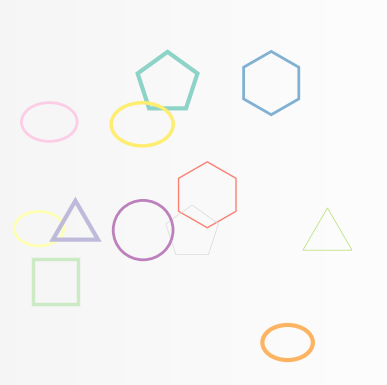[{"shape": "pentagon", "thickness": 3, "radius": 0.41, "center": [0.432, 0.784]}, {"shape": "oval", "thickness": 2, "radius": 0.32, "center": [0.101, 0.406]}, {"shape": "triangle", "thickness": 3, "radius": 0.34, "center": [0.195, 0.411]}, {"shape": "hexagon", "thickness": 1, "radius": 0.43, "center": [0.535, 0.494]}, {"shape": "hexagon", "thickness": 2, "radius": 0.41, "center": [0.7, 0.784]}, {"shape": "oval", "thickness": 3, "radius": 0.33, "center": [0.742, 0.11]}, {"shape": "triangle", "thickness": 0.5, "radius": 0.37, "center": [0.845, 0.387]}, {"shape": "oval", "thickness": 2, "radius": 0.36, "center": [0.127, 0.683]}, {"shape": "pentagon", "thickness": 0.5, "radius": 0.36, "center": [0.496, 0.396]}, {"shape": "circle", "thickness": 2, "radius": 0.39, "center": [0.369, 0.402]}, {"shape": "square", "thickness": 2.5, "radius": 0.29, "center": [0.143, 0.27]}, {"shape": "oval", "thickness": 2.5, "radius": 0.4, "center": [0.367, 0.677]}]